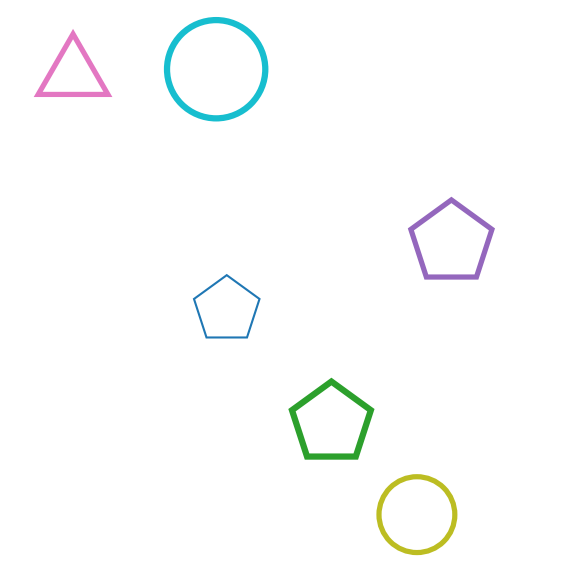[{"shape": "pentagon", "thickness": 1, "radius": 0.3, "center": [0.393, 0.463]}, {"shape": "pentagon", "thickness": 3, "radius": 0.36, "center": [0.574, 0.267]}, {"shape": "pentagon", "thickness": 2.5, "radius": 0.37, "center": [0.782, 0.579]}, {"shape": "triangle", "thickness": 2.5, "radius": 0.35, "center": [0.126, 0.87]}, {"shape": "circle", "thickness": 2.5, "radius": 0.33, "center": [0.722, 0.108]}, {"shape": "circle", "thickness": 3, "radius": 0.43, "center": [0.374, 0.879]}]